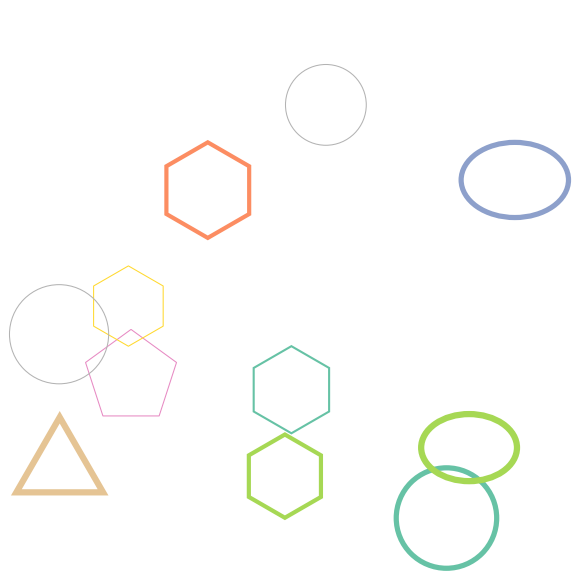[{"shape": "hexagon", "thickness": 1, "radius": 0.38, "center": [0.505, 0.324]}, {"shape": "circle", "thickness": 2.5, "radius": 0.43, "center": [0.773, 0.102]}, {"shape": "hexagon", "thickness": 2, "radius": 0.41, "center": [0.36, 0.67]}, {"shape": "oval", "thickness": 2.5, "radius": 0.46, "center": [0.891, 0.688]}, {"shape": "pentagon", "thickness": 0.5, "radius": 0.41, "center": [0.227, 0.346]}, {"shape": "oval", "thickness": 3, "radius": 0.41, "center": [0.812, 0.224]}, {"shape": "hexagon", "thickness": 2, "radius": 0.36, "center": [0.493, 0.175]}, {"shape": "hexagon", "thickness": 0.5, "radius": 0.35, "center": [0.222, 0.469]}, {"shape": "triangle", "thickness": 3, "radius": 0.43, "center": [0.103, 0.19]}, {"shape": "circle", "thickness": 0.5, "radius": 0.35, "center": [0.564, 0.818]}, {"shape": "circle", "thickness": 0.5, "radius": 0.43, "center": [0.102, 0.42]}]